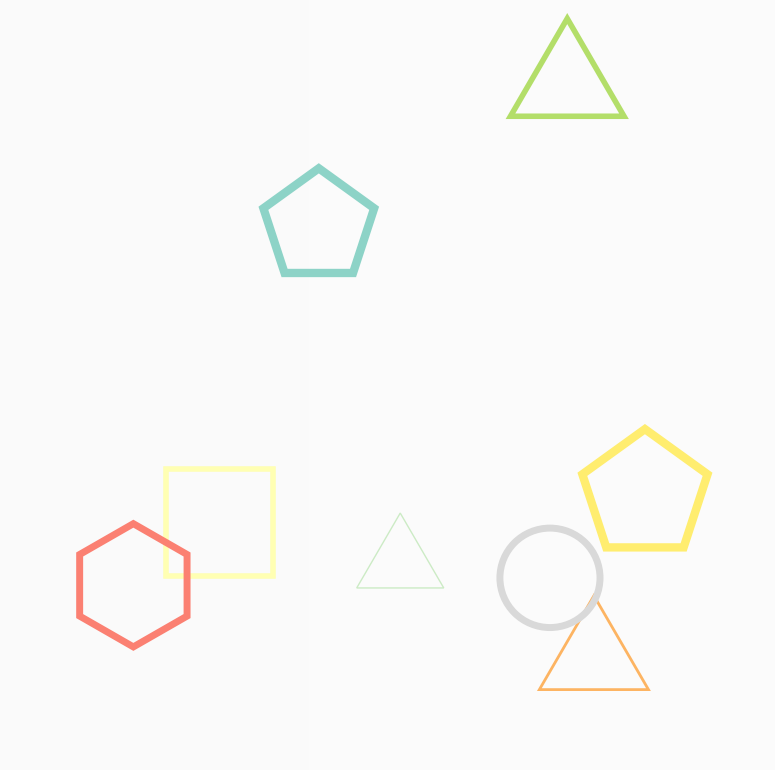[{"shape": "pentagon", "thickness": 3, "radius": 0.38, "center": [0.411, 0.706]}, {"shape": "square", "thickness": 2, "radius": 0.35, "center": [0.283, 0.322]}, {"shape": "hexagon", "thickness": 2.5, "radius": 0.4, "center": [0.172, 0.24]}, {"shape": "triangle", "thickness": 1, "radius": 0.41, "center": [0.766, 0.145]}, {"shape": "triangle", "thickness": 2, "radius": 0.42, "center": [0.732, 0.891]}, {"shape": "circle", "thickness": 2.5, "radius": 0.32, "center": [0.71, 0.25]}, {"shape": "triangle", "thickness": 0.5, "radius": 0.32, "center": [0.516, 0.269]}, {"shape": "pentagon", "thickness": 3, "radius": 0.42, "center": [0.832, 0.358]}]